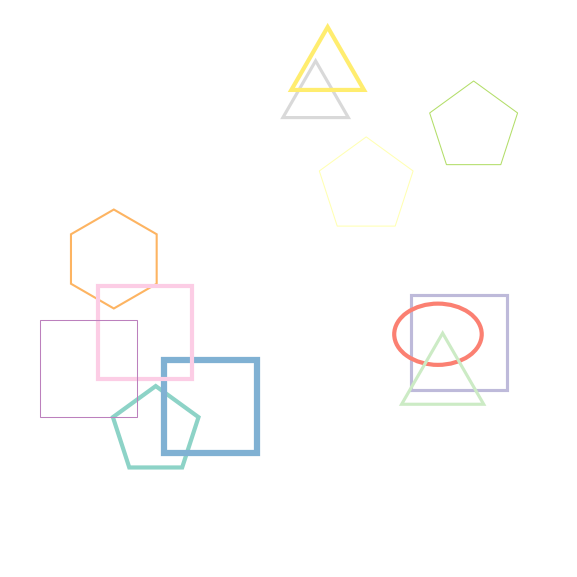[{"shape": "pentagon", "thickness": 2, "radius": 0.39, "center": [0.27, 0.253]}, {"shape": "pentagon", "thickness": 0.5, "radius": 0.43, "center": [0.634, 0.677]}, {"shape": "square", "thickness": 1.5, "radius": 0.41, "center": [0.794, 0.406]}, {"shape": "oval", "thickness": 2, "radius": 0.38, "center": [0.758, 0.42]}, {"shape": "square", "thickness": 3, "radius": 0.4, "center": [0.364, 0.295]}, {"shape": "hexagon", "thickness": 1, "radius": 0.43, "center": [0.197, 0.551]}, {"shape": "pentagon", "thickness": 0.5, "radius": 0.4, "center": [0.82, 0.779]}, {"shape": "square", "thickness": 2, "radius": 0.41, "center": [0.251, 0.423]}, {"shape": "triangle", "thickness": 1.5, "radius": 0.33, "center": [0.547, 0.828]}, {"shape": "square", "thickness": 0.5, "radius": 0.42, "center": [0.154, 0.361]}, {"shape": "triangle", "thickness": 1.5, "radius": 0.41, "center": [0.766, 0.34]}, {"shape": "triangle", "thickness": 2, "radius": 0.36, "center": [0.567, 0.88]}]